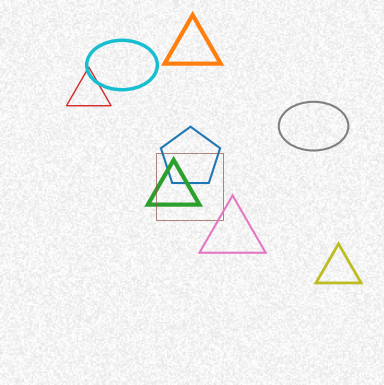[{"shape": "pentagon", "thickness": 1.5, "radius": 0.4, "center": [0.495, 0.59]}, {"shape": "triangle", "thickness": 3, "radius": 0.42, "center": [0.5, 0.877]}, {"shape": "triangle", "thickness": 3, "radius": 0.39, "center": [0.451, 0.507]}, {"shape": "triangle", "thickness": 1, "radius": 0.33, "center": [0.231, 0.759]}, {"shape": "square", "thickness": 0.5, "radius": 0.43, "center": [0.492, 0.515]}, {"shape": "triangle", "thickness": 1.5, "radius": 0.5, "center": [0.604, 0.393]}, {"shape": "oval", "thickness": 1.5, "radius": 0.45, "center": [0.814, 0.672]}, {"shape": "triangle", "thickness": 2, "radius": 0.34, "center": [0.879, 0.299]}, {"shape": "oval", "thickness": 2.5, "radius": 0.46, "center": [0.317, 0.831]}]